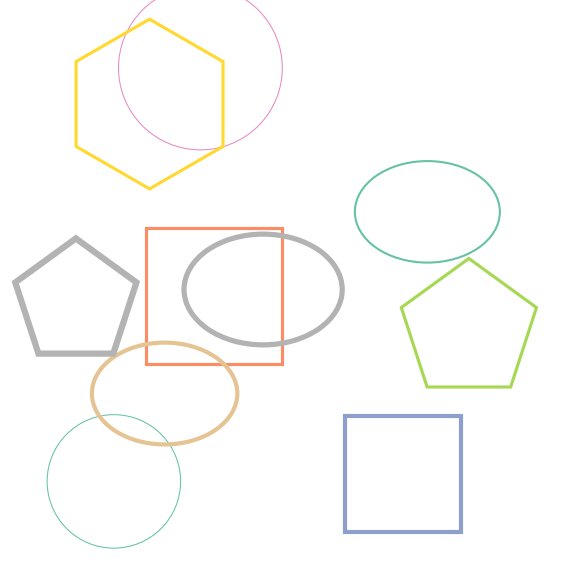[{"shape": "oval", "thickness": 1, "radius": 0.63, "center": [0.74, 0.632]}, {"shape": "circle", "thickness": 0.5, "radius": 0.58, "center": [0.197, 0.166]}, {"shape": "square", "thickness": 1.5, "radius": 0.59, "center": [0.37, 0.487]}, {"shape": "square", "thickness": 2, "radius": 0.5, "center": [0.698, 0.178]}, {"shape": "circle", "thickness": 0.5, "radius": 0.71, "center": [0.347, 0.881]}, {"shape": "pentagon", "thickness": 1.5, "radius": 0.62, "center": [0.812, 0.429]}, {"shape": "hexagon", "thickness": 1.5, "radius": 0.73, "center": [0.259, 0.819]}, {"shape": "oval", "thickness": 2, "radius": 0.63, "center": [0.285, 0.318]}, {"shape": "pentagon", "thickness": 3, "radius": 0.55, "center": [0.131, 0.476]}, {"shape": "oval", "thickness": 2.5, "radius": 0.68, "center": [0.456, 0.498]}]